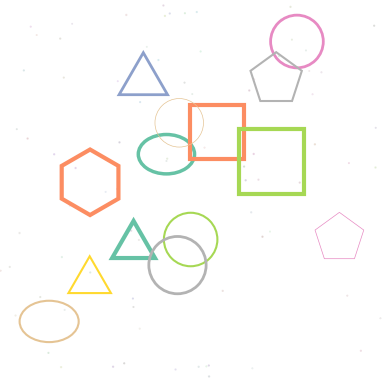[{"shape": "oval", "thickness": 2.5, "radius": 0.37, "center": [0.432, 0.6]}, {"shape": "triangle", "thickness": 3, "radius": 0.32, "center": [0.347, 0.362]}, {"shape": "square", "thickness": 3, "radius": 0.35, "center": [0.563, 0.657]}, {"shape": "hexagon", "thickness": 3, "radius": 0.43, "center": [0.234, 0.527]}, {"shape": "triangle", "thickness": 2, "radius": 0.36, "center": [0.372, 0.79]}, {"shape": "circle", "thickness": 2, "radius": 0.34, "center": [0.771, 0.892]}, {"shape": "pentagon", "thickness": 0.5, "radius": 0.33, "center": [0.882, 0.382]}, {"shape": "square", "thickness": 3, "radius": 0.42, "center": [0.705, 0.58]}, {"shape": "circle", "thickness": 1.5, "radius": 0.35, "center": [0.495, 0.378]}, {"shape": "triangle", "thickness": 1.5, "radius": 0.32, "center": [0.233, 0.271]}, {"shape": "oval", "thickness": 1.5, "radius": 0.38, "center": [0.128, 0.165]}, {"shape": "circle", "thickness": 0.5, "radius": 0.32, "center": [0.466, 0.681]}, {"shape": "circle", "thickness": 2, "radius": 0.37, "center": [0.461, 0.311]}, {"shape": "pentagon", "thickness": 1.5, "radius": 0.35, "center": [0.717, 0.794]}]